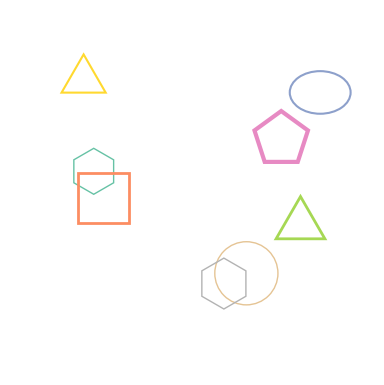[{"shape": "hexagon", "thickness": 1, "radius": 0.3, "center": [0.243, 0.555]}, {"shape": "square", "thickness": 2, "radius": 0.33, "center": [0.269, 0.487]}, {"shape": "oval", "thickness": 1.5, "radius": 0.4, "center": [0.832, 0.76]}, {"shape": "pentagon", "thickness": 3, "radius": 0.37, "center": [0.73, 0.639]}, {"shape": "triangle", "thickness": 2, "radius": 0.37, "center": [0.781, 0.416]}, {"shape": "triangle", "thickness": 1.5, "radius": 0.33, "center": [0.217, 0.793]}, {"shape": "circle", "thickness": 1, "radius": 0.41, "center": [0.64, 0.29]}, {"shape": "hexagon", "thickness": 1, "radius": 0.33, "center": [0.581, 0.264]}]